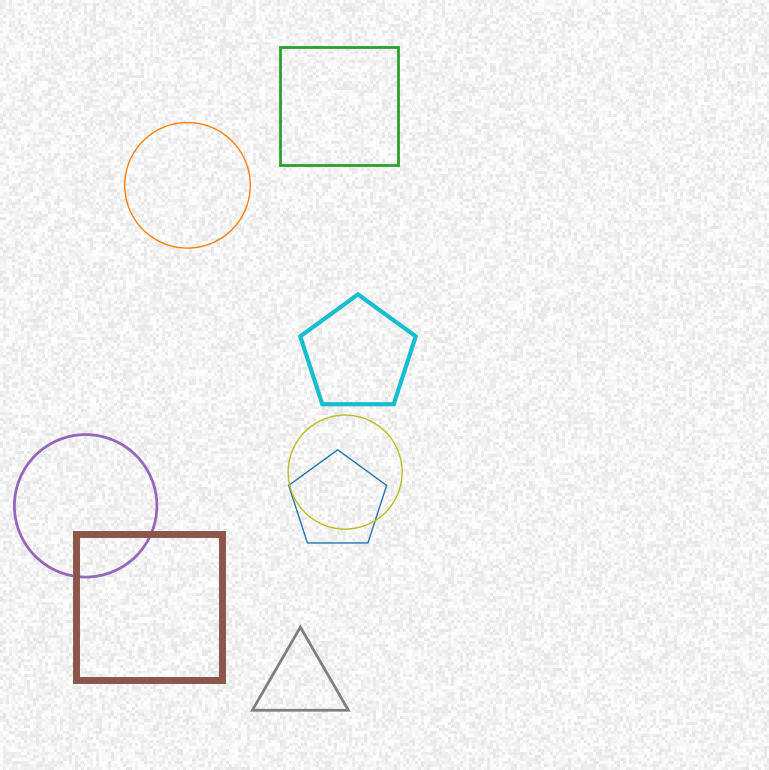[{"shape": "pentagon", "thickness": 0.5, "radius": 0.33, "center": [0.439, 0.349]}, {"shape": "circle", "thickness": 0.5, "radius": 0.41, "center": [0.243, 0.759]}, {"shape": "square", "thickness": 1, "radius": 0.38, "center": [0.44, 0.862]}, {"shape": "circle", "thickness": 1, "radius": 0.46, "center": [0.111, 0.343]}, {"shape": "square", "thickness": 2.5, "radius": 0.47, "center": [0.194, 0.212]}, {"shape": "triangle", "thickness": 1, "radius": 0.36, "center": [0.39, 0.114]}, {"shape": "circle", "thickness": 0.5, "radius": 0.37, "center": [0.448, 0.387]}, {"shape": "pentagon", "thickness": 1.5, "radius": 0.39, "center": [0.465, 0.539]}]